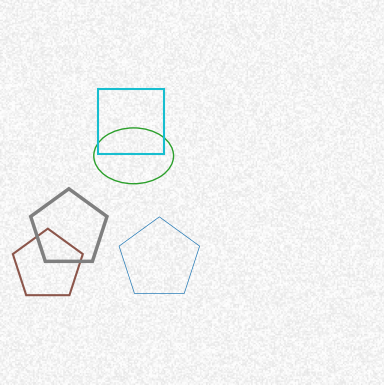[{"shape": "pentagon", "thickness": 0.5, "radius": 0.55, "center": [0.414, 0.327]}, {"shape": "oval", "thickness": 1, "radius": 0.52, "center": [0.347, 0.595]}, {"shape": "pentagon", "thickness": 1.5, "radius": 0.48, "center": [0.124, 0.311]}, {"shape": "pentagon", "thickness": 2.5, "radius": 0.52, "center": [0.179, 0.405]}, {"shape": "square", "thickness": 1.5, "radius": 0.43, "center": [0.34, 0.685]}]